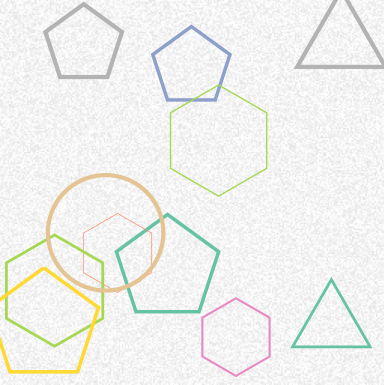[{"shape": "pentagon", "thickness": 2.5, "radius": 0.7, "center": [0.435, 0.303]}, {"shape": "triangle", "thickness": 2, "radius": 0.58, "center": [0.861, 0.157]}, {"shape": "hexagon", "thickness": 0.5, "radius": 0.51, "center": [0.305, 0.343]}, {"shape": "pentagon", "thickness": 2.5, "radius": 0.53, "center": [0.497, 0.826]}, {"shape": "hexagon", "thickness": 1.5, "radius": 0.5, "center": [0.613, 0.124]}, {"shape": "hexagon", "thickness": 2, "radius": 0.72, "center": [0.142, 0.245]}, {"shape": "hexagon", "thickness": 1, "radius": 0.72, "center": [0.568, 0.635]}, {"shape": "pentagon", "thickness": 2.5, "radius": 0.75, "center": [0.114, 0.155]}, {"shape": "circle", "thickness": 3, "radius": 0.75, "center": [0.274, 0.395]}, {"shape": "triangle", "thickness": 3, "radius": 0.66, "center": [0.887, 0.893]}, {"shape": "pentagon", "thickness": 3, "radius": 0.52, "center": [0.217, 0.885]}]